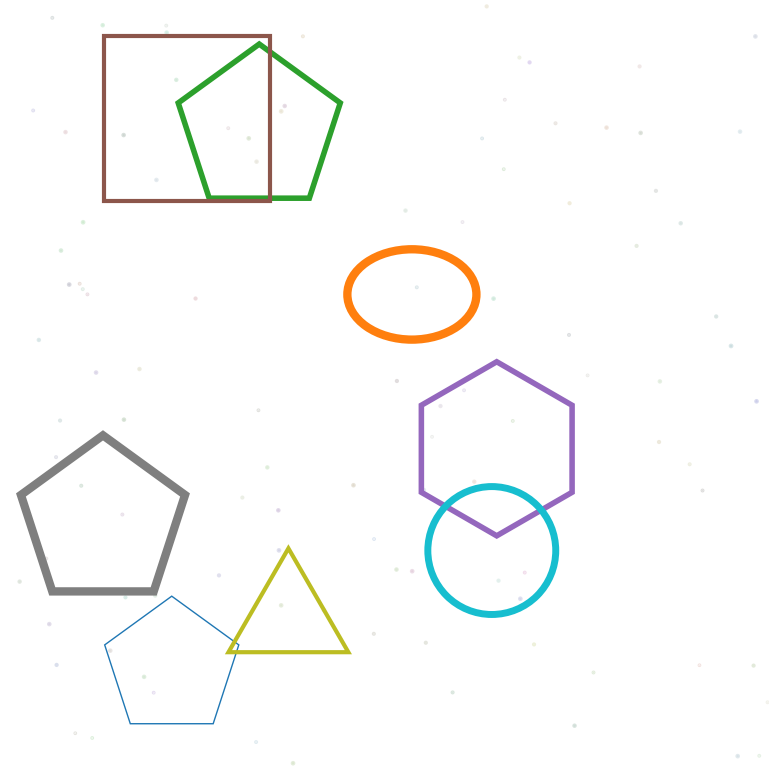[{"shape": "pentagon", "thickness": 0.5, "radius": 0.46, "center": [0.223, 0.134]}, {"shape": "oval", "thickness": 3, "radius": 0.42, "center": [0.535, 0.618]}, {"shape": "pentagon", "thickness": 2, "radius": 0.55, "center": [0.337, 0.832]}, {"shape": "hexagon", "thickness": 2, "radius": 0.57, "center": [0.645, 0.417]}, {"shape": "square", "thickness": 1.5, "radius": 0.54, "center": [0.243, 0.846]}, {"shape": "pentagon", "thickness": 3, "radius": 0.56, "center": [0.134, 0.323]}, {"shape": "triangle", "thickness": 1.5, "radius": 0.45, "center": [0.375, 0.198]}, {"shape": "circle", "thickness": 2.5, "radius": 0.42, "center": [0.639, 0.285]}]